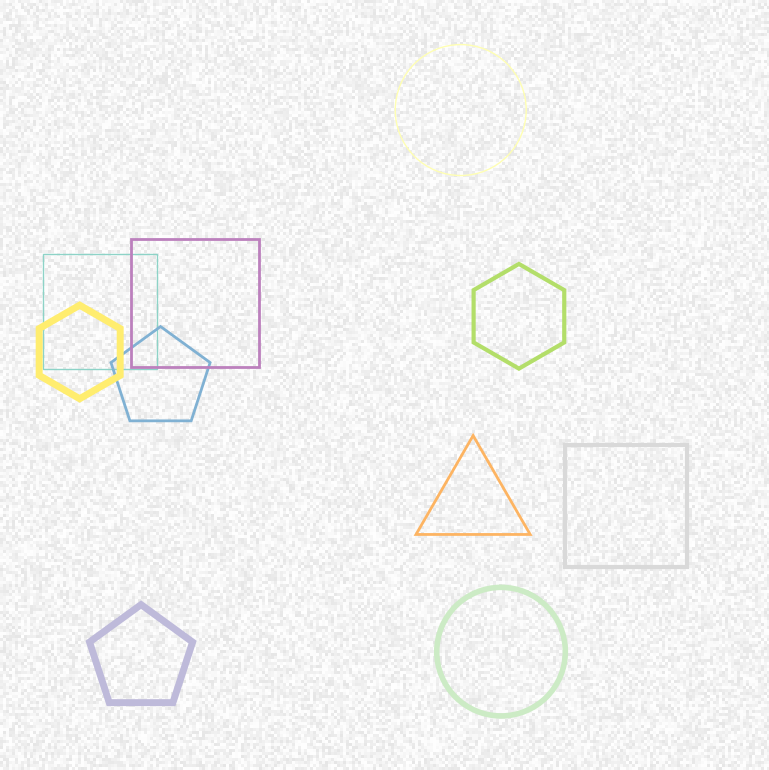[{"shape": "square", "thickness": 0.5, "radius": 0.37, "center": [0.13, 0.595]}, {"shape": "circle", "thickness": 0.5, "radius": 0.43, "center": [0.598, 0.857]}, {"shape": "pentagon", "thickness": 2.5, "radius": 0.35, "center": [0.183, 0.144]}, {"shape": "pentagon", "thickness": 1, "radius": 0.34, "center": [0.208, 0.508]}, {"shape": "triangle", "thickness": 1, "radius": 0.43, "center": [0.614, 0.349]}, {"shape": "hexagon", "thickness": 1.5, "radius": 0.34, "center": [0.674, 0.589]}, {"shape": "square", "thickness": 1.5, "radius": 0.4, "center": [0.813, 0.342]}, {"shape": "square", "thickness": 1, "radius": 0.42, "center": [0.254, 0.607]}, {"shape": "circle", "thickness": 2, "radius": 0.42, "center": [0.651, 0.154]}, {"shape": "hexagon", "thickness": 2.5, "radius": 0.3, "center": [0.103, 0.543]}]